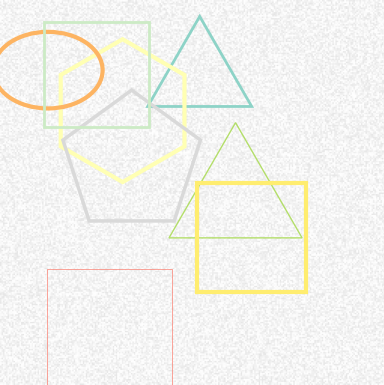[{"shape": "triangle", "thickness": 2, "radius": 0.78, "center": [0.519, 0.801]}, {"shape": "hexagon", "thickness": 3, "radius": 0.93, "center": [0.318, 0.713]}, {"shape": "square", "thickness": 0.5, "radius": 0.81, "center": [0.285, 0.138]}, {"shape": "oval", "thickness": 3, "radius": 0.71, "center": [0.124, 0.818]}, {"shape": "triangle", "thickness": 1, "radius": 1.0, "center": [0.612, 0.482]}, {"shape": "pentagon", "thickness": 2.5, "radius": 0.94, "center": [0.342, 0.578]}, {"shape": "square", "thickness": 2, "radius": 0.68, "center": [0.25, 0.806]}, {"shape": "square", "thickness": 3, "radius": 0.71, "center": [0.652, 0.383]}]